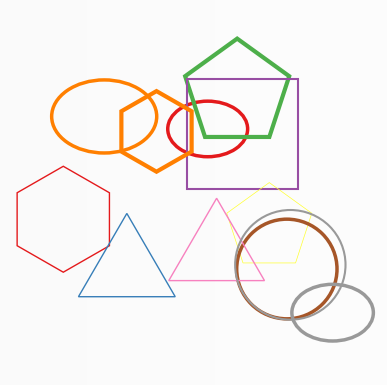[{"shape": "oval", "thickness": 2.5, "radius": 0.52, "center": [0.536, 0.665]}, {"shape": "hexagon", "thickness": 1, "radius": 0.69, "center": [0.163, 0.431]}, {"shape": "triangle", "thickness": 1, "radius": 0.72, "center": [0.327, 0.301]}, {"shape": "pentagon", "thickness": 3, "radius": 0.71, "center": [0.612, 0.758]}, {"shape": "square", "thickness": 1.5, "radius": 0.71, "center": [0.626, 0.652]}, {"shape": "oval", "thickness": 2.5, "radius": 0.68, "center": [0.269, 0.698]}, {"shape": "hexagon", "thickness": 3, "radius": 0.52, "center": [0.404, 0.659]}, {"shape": "pentagon", "thickness": 0.5, "radius": 0.58, "center": [0.695, 0.41]}, {"shape": "circle", "thickness": 2.5, "radius": 0.65, "center": [0.74, 0.301]}, {"shape": "triangle", "thickness": 1, "radius": 0.71, "center": [0.559, 0.342]}, {"shape": "oval", "thickness": 2.5, "radius": 0.53, "center": [0.858, 0.188]}, {"shape": "circle", "thickness": 1.5, "radius": 0.71, "center": [0.749, 0.312]}]